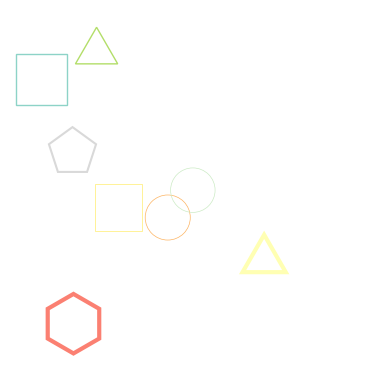[{"shape": "square", "thickness": 1, "radius": 0.33, "center": [0.108, 0.793]}, {"shape": "triangle", "thickness": 3, "radius": 0.32, "center": [0.686, 0.325]}, {"shape": "hexagon", "thickness": 3, "radius": 0.39, "center": [0.191, 0.159]}, {"shape": "circle", "thickness": 0.5, "radius": 0.29, "center": [0.436, 0.435]}, {"shape": "triangle", "thickness": 1, "radius": 0.32, "center": [0.251, 0.866]}, {"shape": "pentagon", "thickness": 1.5, "radius": 0.32, "center": [0.188, 0.605]}, {"shape": "circle", "thickness": 0.5, "radius": 0.29, "center": [0.501, 0.506]}, {"shape": "square", "thickness": 0.5, "radius": 0.3, "center": [0.309, 0.462]}]